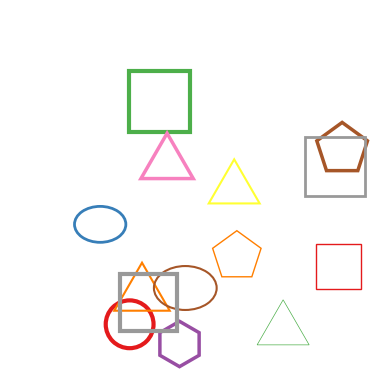[{"shape": "circle", "thickness": 3, "radius": 0.31, "center": [0.337, 0.158]}, {"shape": "square", "thickness": 1, "radius": 0.29, "center": [0.88, 0.307]}, {"shape": "oval", "thickness": 2, "radius": 0.33, "center": [0.26, 0.417]}, {"shape": "square", "thickness": 3, "radius": 0.39, "center": [0.414, 0.736]}, {"shape": "triangle", "thickness": 0.5, "radius": 0.39, "center": [0.735, 0.143]}, {"shape": "hexagon", "thickness": 2.5, "radius": 0.29, "center": [0.466, 0.107]}, {"shape": "triangle", "thickness": 1.5, "radius": 0.42, "center": [0.369, 0.235]}, {"shape": "pentagon", "thickness": 1, "radius": 0.33, "center": [0.615, 0.335]}, {"shape": "triangle", "thickness": 1.5, "radius": 0.38, "center": [0.608, 0.51]}, {"shape": "pentagon", "thickness": 2.5, "radius": 0.35, "center": [0.889, 0.613]}, {"shape": "oval", "thickness": 1.5, "radius": 0.41, "center": [0.481, 0.252]}, {"shape": "triangle", "thickness": 2.5, "radius": 0.39, "center": [0.434, 0.575]}, {"shape": "square", "thickness": 2, "radius": 0.38, "center": [0.87, 0.567]}, {"shape": "square", "thickness": 3, "radius": 0.37, "center": [0.386, 0.214]}]